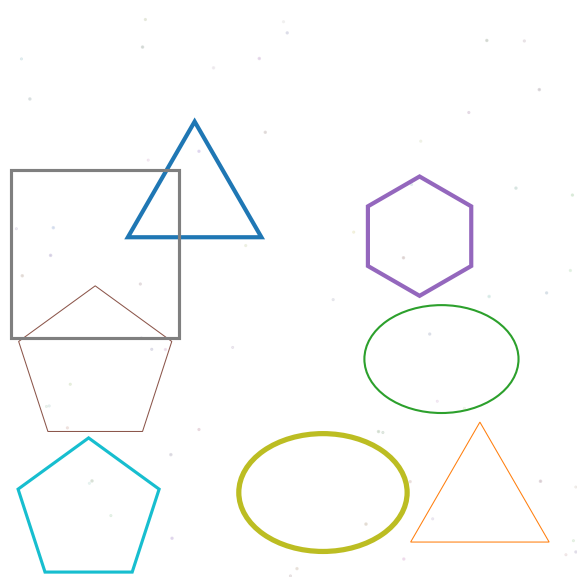[{"shape": "triangle", "thickness": 2, "radius": 0.67, "center": [0.337, 0.655]}, {"shape": "triangle", "thickness": 0.5, "radius": 0.69, "center": [0.831, 0.13]}, {"shape": "oval", "thickness": 1, "radius": 0.67, "center": [0.764, 0.377]}, {"shape": "hexagon", "thickness": 2, "radius": 0.52, "center": [0.727, 0.59]}, {"shape": "pentagon", "thickness": 0.5, "radius": 0.7, "center": [0.165, 0.365]}, {"shape": "square", "thickness": 1.5, "radius": 0.73, "center": [0.165, 0.559]}, {"shape": "oval", "thickness": 2.5, "radius": 0.73, "center": [0.559, 0.146]}, {"shape": "pentagon", "thickness": 1.5, "radius": 0.64, "center": [0.153, 0.112]}]